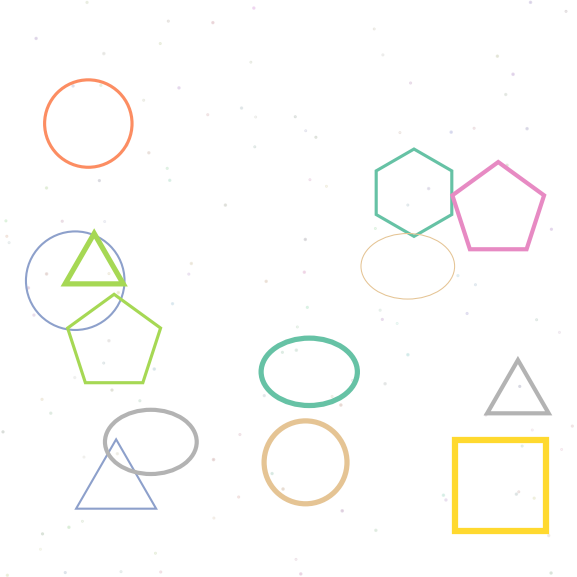[{"shape": "hexagon", "thickness": 1.5, "radius": 0.38, "center": [0.717, 0.665]}, {"shape": "oval", "thickness": 2.5, "radius": 0.42, "center": [0.535, 0.355]}, {"shape": "circle", "thickness": 1.5, "radius": 0.38, "center": [0.153, 0.785]}, {"shape": "circle", "thickness": 1, "radius": 0.43, "center": [0.13, 0.513]}, {"shape": "triangle", "thickness": 1, "radius": 0.4, "center": [0.201, 0.158]}, {"shape": "pentagon", "thickness": 2, "radius": 0.42, "center": [0.863, 0.635]}, {"shape": "pentagon", "thickness": 1.5, "radius": 0.42, "center": [0.198, 0.405]}, {"shape": "triangle", "thickness": 2.5, "radius": 0.29, "center": [0.163, 0.537]}, {"shape": "square", "thickness": 3, "radius": 0.39, "center": [0.866, 0.159]}, {"shape": "circle", "thickness": 2.5, "radius": 0.36, "center": [0.529, 0.199]}, {"shape": "oval", "thickness": 0.5, "radius": 0.41, "center": [0.706, 0.538]}, {"shape": "oval", "thickness": 2, "radius": 0.4, "center": [0.261, 0.234]}, {"shape": "triangle", "thickness": 2, "radius": 0.31, "center": [0.897, 0.314]}]